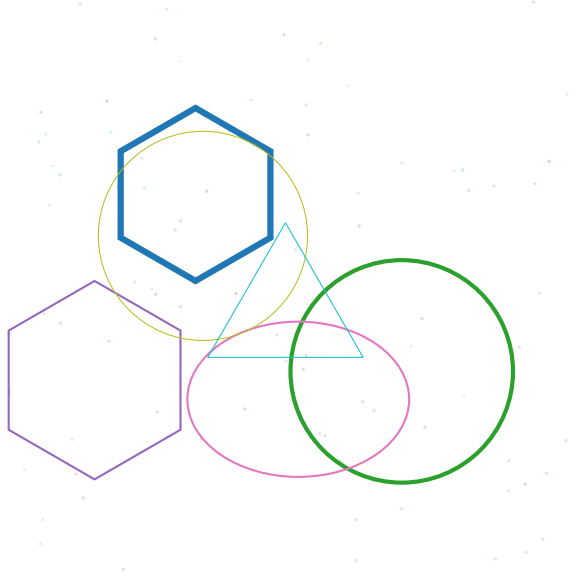[{"shape": "hexagon", "thickness": 3, "radius": 0.75, "center": [0.339, 0.662]}, {"shape": "circle", "thickness": 2, "radius": 0.96, "center": [0.696, 0.356]}, {"shape": "hexagon", "thickness": 1, "radius": 0.86, "center": [0.164, 0.341]}, {"shape": "oval", "thickness": 1, "radius": 0.96, "center": [0.516, 0.308]}, {"shape": "circle", "thickness": 0.5, "radius": 0.91, "center": [0.351, 0.591]}, {"shape": "triangle", "thickness": 0.5, "radius": 0.78, "center": [0.494, 0.458]}]